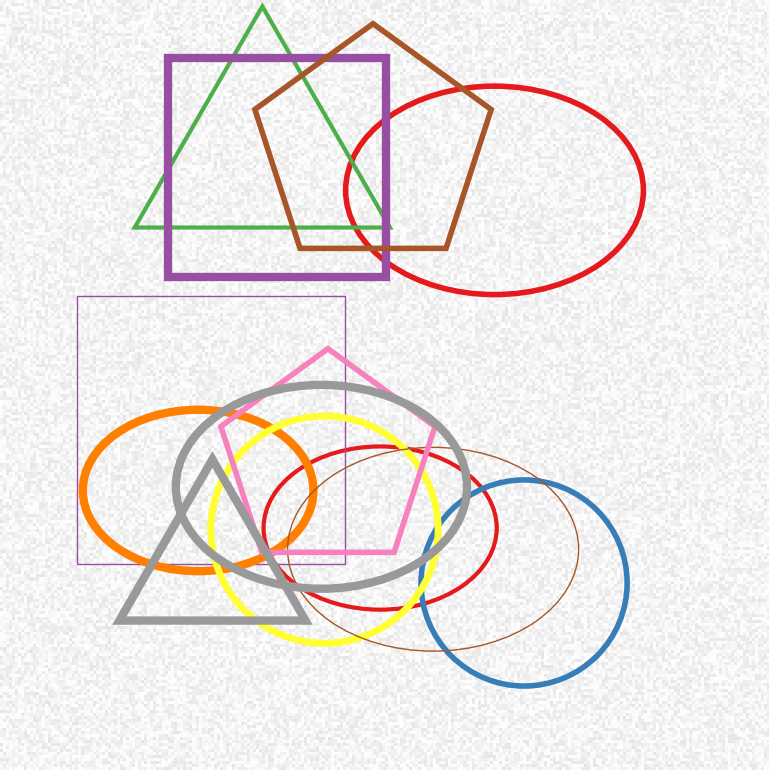[{"shape": "oval", "thickness": 2, "radius": 0.97, "center": [0.642, 0.753]}, {"shape": "oval", "thickness": 1.5, "radius": 0.76, "center": [0.494, 0.314]}, {"shape": "circle", "thickness": 2, "radius": 0.67, "center": [0.681, 0.243]}, {"shape": "triangle", "thickness": 1.5, "radius": 0.96, "center": [0.341, 0.8]}, {"shape": "square", "thickness": 0.5, "radius": 0.87, "center": [0.274, 0.441]}, {"shape": "square", "thickness": 3, "radius": 0.71, "center": [0.36, 0.783]}, {"shape": "oval", "thickness": 3, "radius": 0.75, "center": [0.257, 0.363]}, {"shape": "circle", "thickness": 2.5, "radius": 0.74, "center": [0.421, 0.312]}, {"shape": "oval", "thickness": 0.5, "radius": 0.95, "center": [0.562, 0.287]}, {"shape": "pentagon", "thickness": 2, "radius": 0.81, "center": [0.484, 0.808]}, {"shape": "pentagon", "thickness": 2, "radius": 0.73, "center": [0.426, 0.401]}, {"shape": "triangle", "thickness": 3, "radius": 0.7, "center": [0.276, 0.264]}, {"shape": "oval", "thickness": 3, "radius": 0.95, "center": [0.417, 0.368]}]